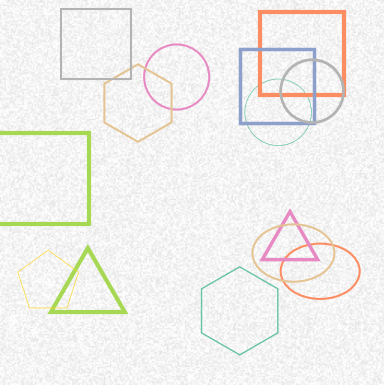[{"shape": "hexagon", "thickness": 1, "radius": 0.57, "center": [0.623, 0.193]}, {"shape": "circle", "thickness": 0.5, "radius": 0.43, "center": [0.723, 0.708]}, {"shape": "oval", "thickness": 1.5, "radius": 0.51, "center": [0.832, 0.295]}, {"shape": "square", "thickness": 3, "radius": 0.54, "center": [0.785, 0.861]}, {"shape": "square", "thickness": 2.5, "radius": 0.48, "center": [0.719, 0.776]}, {"shape": "triangle", "thickness": 2.5, "radius": 0.42, "center": [0.753, 0.367]}, {"shape": "circle", "thickness": 1.5, "radius": 0.42, "center": [0.459, 0.8]}, {"shape": "triangle", "thickness": 3, "radius": 0.55, "center": [0.228, 0.245]}, {"shape": "square", "thickness": 3, "radius": 0.59, "center": [0.113, 0.537]}, {"shape": "pentagon", "thickness": 0.5, "radius": 0.41, "center": [0.125, 0.267]}, {"shape": "hexagon", "thickness": 1.5, "radius": 0.5, "center": [0.358, 0.732]}, {"shape": "oval", "thickness": 1.5, "radius": 0.53, "center": [0.762, 0.343]}, {"shape": "circle", "thickness": 2, "radius": 0.41, "center": [0.811, 0.763]}, {"shape": "square", "thickness": 1.5, "radius": 0.45, "center": [0.249, 0.885]}]